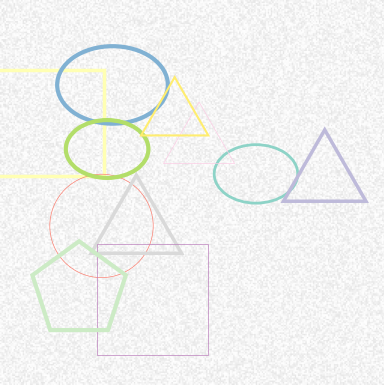[{"shape": "oval", "thickness": 2, "radius": 0.54, "center": [0.665, 0.548]}, {"shape": "square", "thickness": 2.5, "radius": 0.68, "center": [0.132, 0.68]}, {"shape": "triangle", "thickness": 2.5, "radius": 0.62, "center": [0.843, 0.539]}, {"shape": "circle", "thickness": 0.5, "radius": 0.67, "center": [0.264, 0.413]}, {"shape": "oval", "thickness": 3, "radius": 0.72, "center": [0.292, 0.779]}, {"shape": "oval", "thickness": 3, "radius": 0.54, "center": [0.278, 0.613]}, {"shape": "triangle", "thickness": 0.5, "radius": 0.53, "center": [0.517, 0.628]}, {"shape": "triangle", "thickness": 2.5, "radius": 0.68, "center": [0.354, 0.41]}, {"shape": "square", "thickness": 0.5, "radius": 0.72, "center": [0.396, 0.221]}, {"shape": "pentagon", "thickness": 3, "radius": 0.64, "center": [0.205, 0.246]}, {"shape": "triangle", "thickness": 1.5, "radius": 0.5, "center": [0.454, 0.699]}]